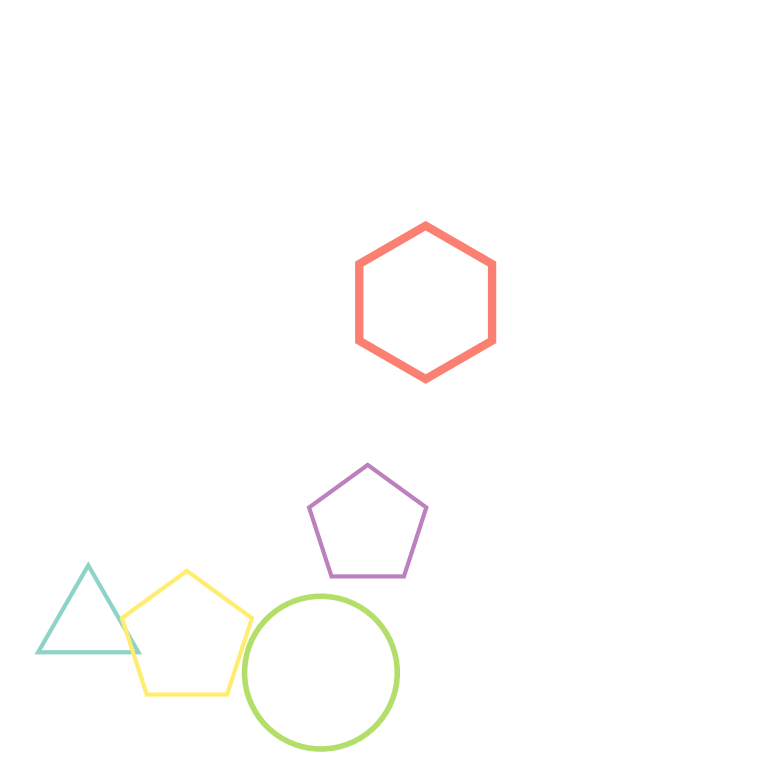[{"shape": "triangle", "thickness": 1.5, "radius": 0.38, "center": [0.115, 0.191]}, {"shape": "hexagon", "thickness": 3, "radius": 0.5, "center": [0.553, 0.607]}, {"shape": "circle", "thickness": 2, "radius": 0.5, "center": [0.417, 0.126]}, {"shape": "pentagon", "thickness": 1.5, "radius": 0.4, "center": [0.478, 0.316]}, {"shape": "pentagon", "thickness": 1.5, "radius": 0.44, "center": [0.243, 0.17]}]